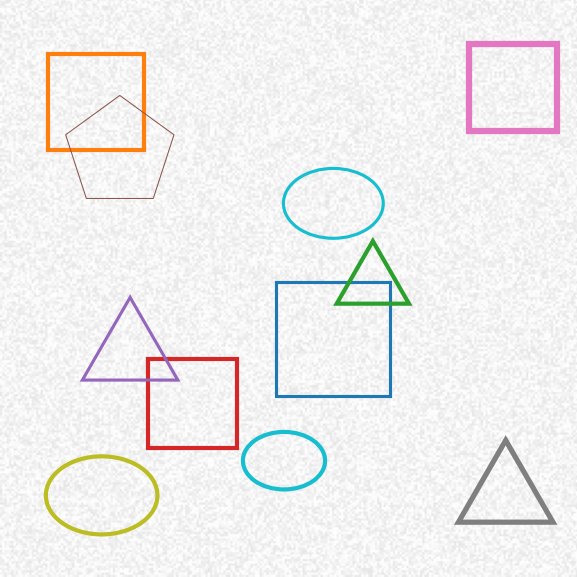[{"shape": "square", "thickness": 1.5, "radius": 0.49, "center": [0.577, 0.413]}, {"shape": "square", "thickness": 2, "radius": 0.42, "center": [0.166, 0.823]}, {"shape": "triangle", "thickness": 2, "radius": 0.36, "center": [0.646, 0.509]}, {"shape": "square", "thickness": 2, "radius": 0.39, "center": [0.333, 0.301]}, {"shape": "triangle", "thickness": 1.5, "radius": 0.48, "center": [0.225, 0.389]}, {"shape": "pentagon", "thickness": 0.5, "radius": 0.49, "center": [0.207, 0.735]}, {"shape": "square", "thickness": 3, "radius": 0.38, "center": [0.888, 0.848]}, {"shape": "triangle", "thickness": 2.5, "radius": 0.47, "center": [0.876, 0.142]}, {"shape": "oval", "thickness": 2, "radius": 0.48, "center": [0.176, 0.141]}, {"shape": "oval", "thickness": 2, "radius": 0.36, "center": [0.492, 0.201]}, {"shape": "oval", "thickness": 1.5, "radius": 0.43, "center": [0.577, 0.647]}]